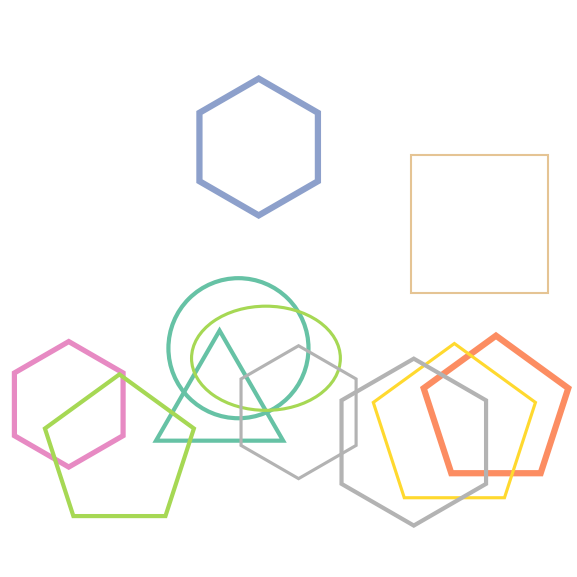[{"shape": "triangle", "thickness": 2, "radius": 0.64, "center": [0.38, 0.3]}, {"shape": "circle", "thickness": 2, "radius": 0.61, "center": [0.413, 0.396]}, {"shape": "pentagon", "thickness": 3, "radius": 0.66, "center": [0.859, 0.286]}, {"shape": "hexagon", "thickness": 3, "radius": 0.59, "center": [0.448, 0.745]}, {"shape": "hexagon", "thickness": 2.5, "radius": 0.54, "center": [0.119, 0.299]}, {"shape": "oval", "thickness": 1.5, "radius": 0.64, "center": [0.461, 0.379]}, {"shape": "pentagon", "thickness": 2, "radius": 0.68, "center": [0.207, 0.215]}, {"shape": "pentagon", "thickness": 1.5, "radius": 0.74, "center": [0.787, 0.257]}, {"shape": "square", "thickness": 1, "radius": 0.6, "center": [0.83, 0.611]}, {"shape": "hexagon", "thickness": 1.5, "radius": 0.58, "center": [0.517, 0.285]}, {"shape": "hexagon", "thickness": 2, "radius": 0.72, "center": [0.717, 0.234]}]